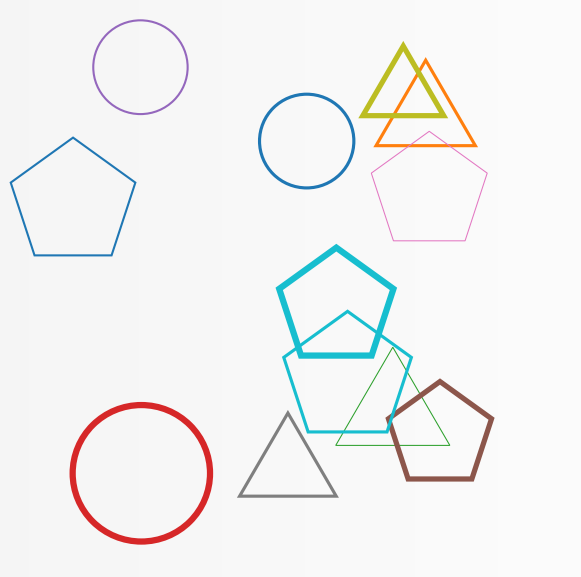[{"shape": "pentagon", "thickness": 1, "radius": 0.56, "center": [0.126, 0.648]}, {"shape": "circle", "thickness": 1.5, "radius": 0.41, "center": [0.528, 0.755]}, {"shape": "triangle", "thickness": 1.5, "radius": 0.49, "center": [0.732, 0.796]}, {"shape": "triangle", "thickness": 0.5, "radius": 0.57, "center": [0.676, 0.285]}, {"shape": "circle", "thickness": 3, "radius": 0.59, "center": [0.243, 0.18]}, {"shape": "circle", "thickness": 1, "radius": 0.41, "center": [0.242, 0.883]}, {"shape": "pentagon", "thickness": 2.5, "radius": 0.47, "center": [0.757, 0.245]}, {"shape": "pentagon", "thickness": 0.5, "radius": 0.52, "center": [0.739, 0.667]}, {"shape": "triangle", "thickness": 1.5, "radius": 0.48, "center": [0.495, 0.188]}, {"shape": "triangle", "thickness": 2.5, "radius": 0.4, "center": [0.694, 0.839]}, {"shape": "pentagon", "thickness": 1.5, "radius": 0.58, "center": [0.598, 0.345]}, {"shape": "pentagon", "thickness": 3, "radius": 0.52, "center": [0.579, 0.467]}]